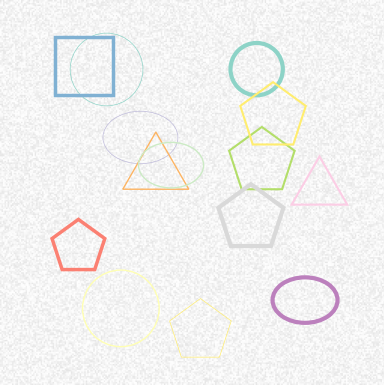[{"shape": "circle", "thickness": 3, "radius": 0.34, "center": [0.667, 0.82]}, {"shape": "circle", "thickness": 0.5, "radius": 0.47, "center": [0.277, 0.82]}, {"shape": "circle", "thickness": 1, "radius": 0.5, "center": [0.314, 0.199]}, {"shape": "oval", "thickness": 0.5, "radius": 0.49, "center": [0.365, 0.643]}, {"shape": "pentagon", "thickness": 2.5, "radius": 0.36, "center": [0.204, 0.358]}, {"shape": "square", "thickness": 2.5, "radius": 0.37, "center": [0.218, 0.828]}, {"shape": "triangle", "thickness": 1, "radius": 0.49, "center": [0.405, 0.558]}, {"shape": "pentagon", "thickness": 1.5, "radius": 0.45, "center": [0.68, 0.581]}, {"shape": "triangle", "thickness": 1.5, "radius": 0.42, "center": [0.83, 0.51]}, {"shape": "pentagon", "thickness": 3, "radius": 0.44, "center": [0.652, 0.433]}, {"shape": "oval", "thickness": 3, "radius": 0.42, "center": [0.792, 0.221]}, {"shape": "oval", "thickness": 1, "radius": 0.42, "center": [0.444, 0.571]}, {"shape": "pentagon", "thickness": 0.5, "radius": 0.42, "center": [0.521, 0.14]}, {"shape": "pentagon", "thickness": 1.5, "radius": 0.45, "center": [0.709, 0.697]}]